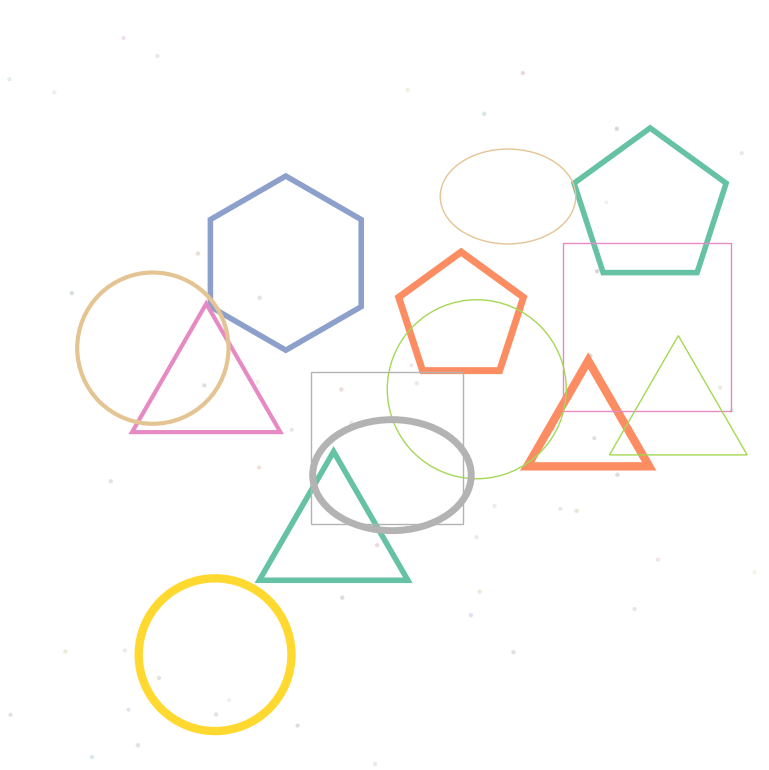[{"shape": "triangle", "thickness": 2, "radius": 0.56, "center": [0.433, 0.302]}, {"shape": "pentagon", "thickness": 2, "radius": 0.52, "center": [0.844, 0.73]}, {"shape": "triangle", "thickness": 3, "radius": 0.46, "center": [0.764, 0.44]}, {"shape": "pentagon", "thickness": 2.5, "radius": 0.43, "center": [0.599, 0.588]}, {"shape": "hexagon", "thickness": 2, "radius": 0.57, "center": [0.371, 0.658]}, {"shape": "triangle", "thickness": 1.5, "radius": 0.56, "center": [0.268, 0.494]}, {"shape": "square", "thickness": 0.5, "radius": 0.55, "center": [0.84, 0.575]}, {"shape": "triangle", "thickness": 0.5, "radius": 0.52, "center": [0.881, 0.461]}, {"shape": "circle", "thickness": 0.5, "radius": 0.58, "center": [0.619, 0.494]}, {"shape": "circle", "thickness": 3, "radius": 0.5, "center": [0.279, 0.15]}, {"shape": "oval", "thickness": 0.5, "radius": 0.44, "center": [0.66, 0.745]}, {"shape": "circle", "thickness": 1.5, "radius": 0.49, "center": [0.199, 0.548]}, {"shape": "oval", "thickness": 2.5, "radius": 0.51, "center": [0.509, 0.383]}, {"shape": "square", "thickness": 0.5, "radius": 0.49, "center": [0.503, 0.418]}]